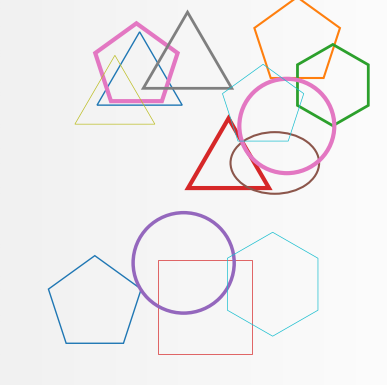[{"shape": "triangle", "thickness": 1, "radius": 0.63, "center": [0.36, 0.79]}, {"shape": "pentagon", "thickness": 1, "radius": 0.63, "center": [0.245, 0.21]}, {"shape": "pentagon", "thickness": 1.5, "radius": 0.58, "center": [0.767, 0.891]}, {"shape": "hexagon", "thickness": 2, "radius": 0.53, "center": [0.859, 0.779]}, {"shape": "triangle", "thickness": 3, "radius": 0.6, "center": [0.59, 0.572]}, {"shape": "square", "thickness": 0.5, "radius": 0.61, "center": [0.529, 0.203]}, {"shape": "circle", "thickness": 2.5, "radius": 0.65, "center": [0.474, 0.317]}, {"shape": "oval", "thickness": 1.5, "radius": 0.57, "center": [0.709, 0.577]}, {"shape": "pentagon", "thickness": 3, "radius": 0.56, "center": [0.352, 0.828]}, {"shape": "circle", "thickness": 3, "radius": 0.61, "center": [0.74, 0.673]}, {"shape": "triangle", "thickness": 2, "radius": 0.66, "center": [0.484, 0.837]}, {"shape": "triangle", "thickness": 0.5, "radius": 0.6, "center": [0.296, 0.737]}, {"shape": "pentagon", "thickness": 0.5, "radius": 0.55, "center": [0.679, 0.723]}, {"shape": "hexagon", "thickness": 0.5, "radius": 0.67, "center": [0.704, 0.262]}]